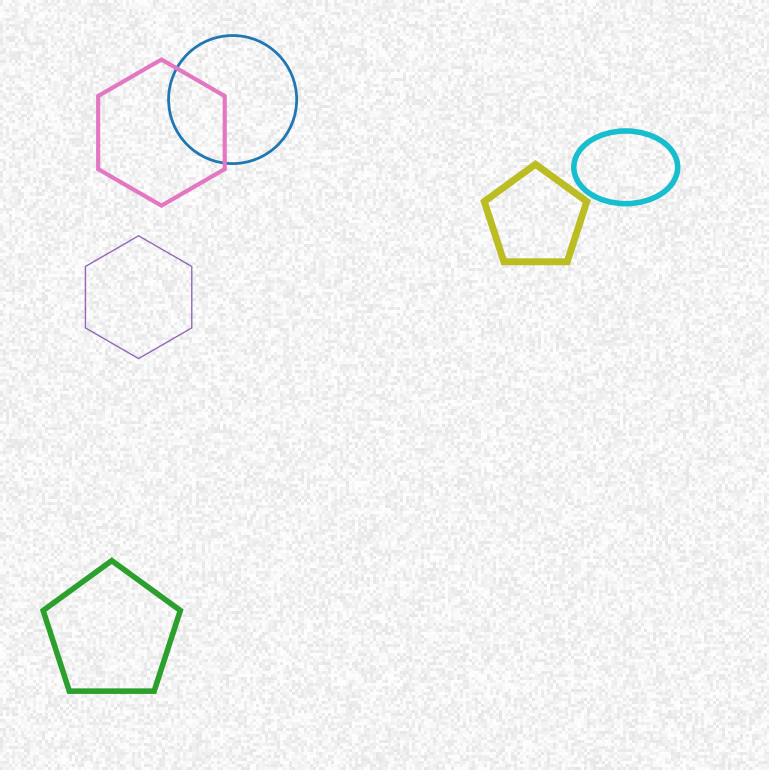[{"shape": "circle", "thickness": 1, "radius": 0.42, "center": [0.302, 0.871]}, {"shape": "pentagon", "thickness": 2, "radius": 0.47, "center": [0.145, 0.178]}, {"shape": "hexagon", "thickness": 0.5, "radius": 0.4, "center": [0.18, 0.614]}, {"shape": "hexagon", "thickness": 1.5, "radius": 0.47, "center": [0.21, 0.828]}, {"shape": "pentagon", "thickness": 2.5, "radius": 0.35, "center": [0.695, 0.717]}, {"shape": "oval", "thickness": 2, "radius": 0.34, "center": [0.813, 0.783]}]